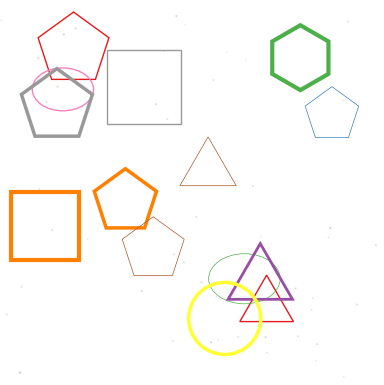[{"shape": "pentagon", "thickness": 1, "radius": 0.48, "center": [0.191, 0.872]}, {"shape": "triangle", "thickness": 1, "radius": 0.4, "center": [0.692, 0.205]}, {"shape": "pentagon", "thickness": 0.5, "radius": 0.37, "center": [0.862, 0.702]}, {"shape": "hexagon", "thickness": 3, "radius": 0.42, "center": [0.78, 0.85]}, {"shape": "oval", "thickness": 0.5, "radius": 0.46, "center": [0.635, 0.276]}, {"shape": "triangle", "thickness": 2, "radius": 0.48, "center": [0.676, 0.271]}, {"shape": "pentagon", "thickness": 2.5, "radius": 0.42, "center": [0.326, 0.477]}, {"shape": "square", "thickness": 3, "radius": 0.44, "center": [0.118, 0.413]}, {"shape": "circle", "thickness": 2.5, "radius": 0.47, "center": [0.584, 0.173]}, {"shape": "pentagon", "thickness": 0.5, "radius": 0.42, "center": [0.398, 0.352]}, {"shape": "triangle", "thickness": 0.5, "radius": 0.42, "center": [0.54, 0.56]}, {"shape": "oval", "thickness": 1, "radius": 0.4, "center": [0.163, 0.768]}, {"shape": "pentagon", "thickness": 2.5, "radius": 0.48, "center": [0.148, 0.725]}, {"shape": "square", "thickness": 1, "radius": 0.48, "center": [0.375, 0.775]}]